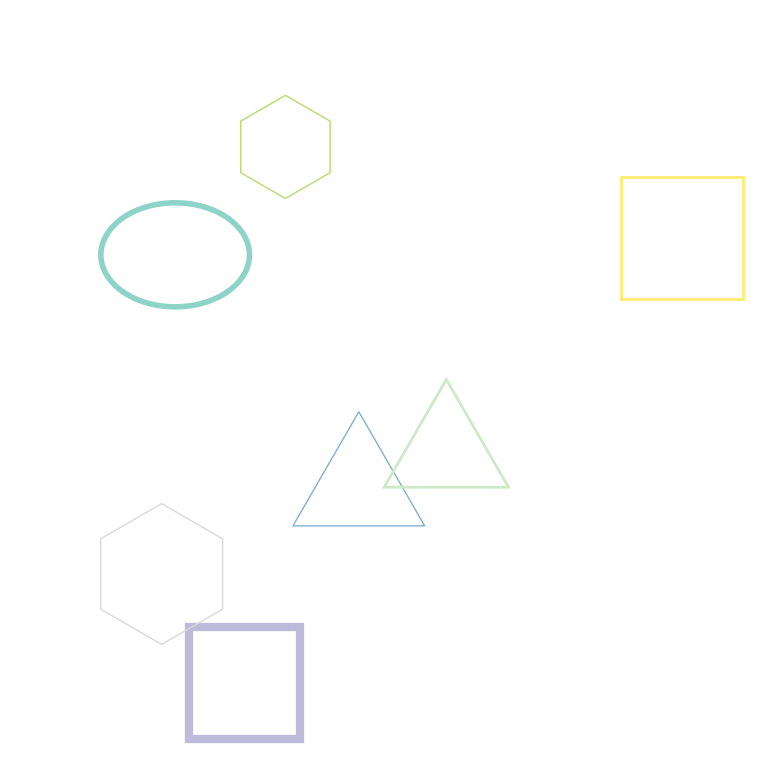[{"shape": "oval", "thickness": 2, "radius": 0.48, "center": [0.227, 0.669]}, {"shape": "square", "thickness": 3, "radius": 0.36, "center": [0.318, 0.113]}, {"shape": "triangle", "thickness": 0.5, "radius": 0.49, "center": [0.466, 0.366]}, {"shape": "hexagon", "thickness": 0.5, "radius": 0.33, "center": [0.371, 0.809]}, {"shape": "hexagon", "thickness": 0.5, "radius": 0.46, "center": [0.21, 0.255]}, {"shape": "triangle", "thickness": 1, "radius": 0.47, "center": [0.58, 0.414]}, {"shape": "square", "thickness": 1, "radius": 0.4, "center": [0.886, 0.691]}]